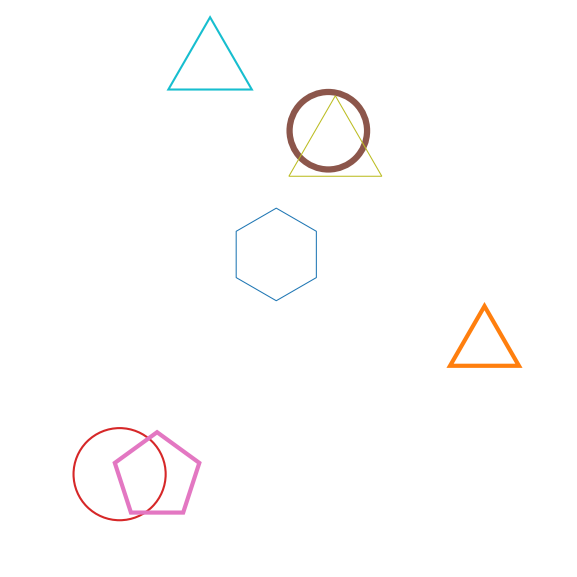[{"shape": "hexagon", "thickness": 0.5, "radius": 0.4, "center": [0.478, 0.559]}, {"shape": "triangle", "thickness": 2, "radius": 0.34, "center": [0.839, 0.4]}, {"shape": "circle", "thickness": 1, "radius": 0.4, "center": [0.207, 0.178]}, {"shape": "circle", "thickness": 3, "radius": 0.34, "center": [0.569, 0.773]}, {"shape": "pentagon", "thickness": 2, "radius": 0.38, "center": [0.272, 0.174]}, {"shape": "triangle", "thickness": 0.5, "radius": 0.46, "center": [0.581, 0.74]}, {"shape": "triangle", "thickness": 1, "radius": 0.42, "center": [0.364, 0.886]}]